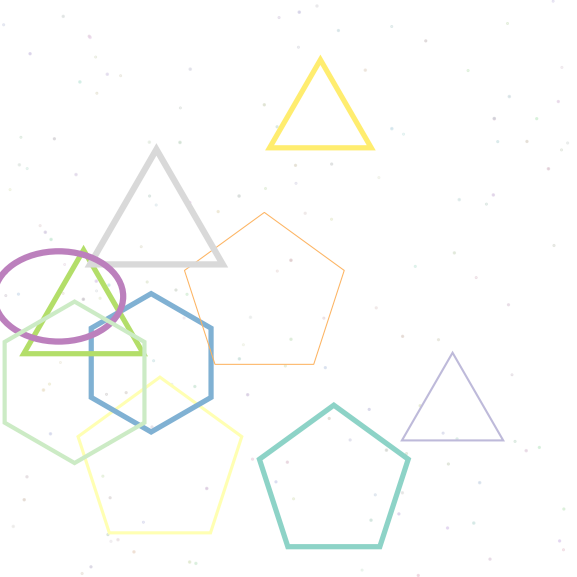[{"shape": "pentagon", "thickness": 2.5, "radius": 0.68, "center": [0.578, 0.162]}, {"shape": "pentagon", "thickness": 1.5, "radius": 0.75, "center": [0.277, 0.197]}, {"shape": "triangle", "thickness": 1, "radius": 0.51, "center": [0.784, 0.287]}, {"shape": "hexagon", "thickness": 2.5, "radius": 0.6, "center": [0.262, 0.371]}, {"shape": "pentagon", "thickness": 0.5, "radius": 0.73, "center": [0.458, 0.486]}, {"shape": "triangle", "thickness": 2.5, "radius": 0.6, "center": [0.145, 0.446]}, {"shape": "triangle", "thickness": 3, "radius": 0.66, "center": [0.271, 0.608]}, {"shape": "oval", "thickness": 3, "radius": 0.56, "center": [0.102, 0.486]}, {"shape": "hexagon", "thickness": 2, "radius": 0.7, "center": [0.129, 0.337]}, {"shape": "triangle", "thickness": 2.5, "radius": 0.51, "center": [0.555, 0.794]}]